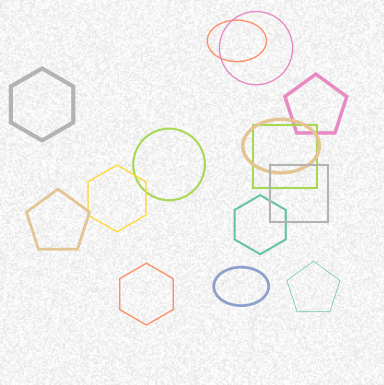[{"shape": "hexagon", "thickness": 1.5, "radius": 0.38, "center": [0.676, 0.416]}, {"shape": "pentagon", "thickness": 0.5, "radius": 0.36, "center": [0.814, 0.249]}, {"shape": "oval", "thickness": 1, "radius": 0.38, "center": [0.615, 0.894]}, {"shape": "hexagon", "thickness": 1, "radius": 0.4, "center": [0.38, 0.236]}, {"shape": "oval", "thickness": 2, "radius": 0.36, "center": [0.627, 0.256]}, {"shape": "circle", "thickness": 1, "radius": 0.48, "center": [0.665, 0.875]}, {"shape": "pentagon", "thickness": 2.5, "radius": 0.42, "center": [0.82, 0.723]}, {"shape": "square", "thickness": 1.5, "radius": 0.41, "center": [0.739, 0.594]}, {"shape": "circle", "thickness": 1.5, "radius": 0.47, "center": [0.439, 0.573]}, {"shape": "hexagon", "thickness": 1, "radius": 0.43, "center": [0.304, 0.485]}, {"shape": "pentagon", "thickness": 2, "radius": 0.43, "center": [0.151, 0.423]}, {"shape": "oval", "thickness": 2.5, "radius": 0.5, "center": [0.73, 0.621]}, {"shape": "square", "thickness": 1.5, "radius": 0.37, "center": [0.777, 0.497]}, {"shape": "hexagon", "thickness": 3, "radius": 0.47, "center": [0.109, 0.729]}]